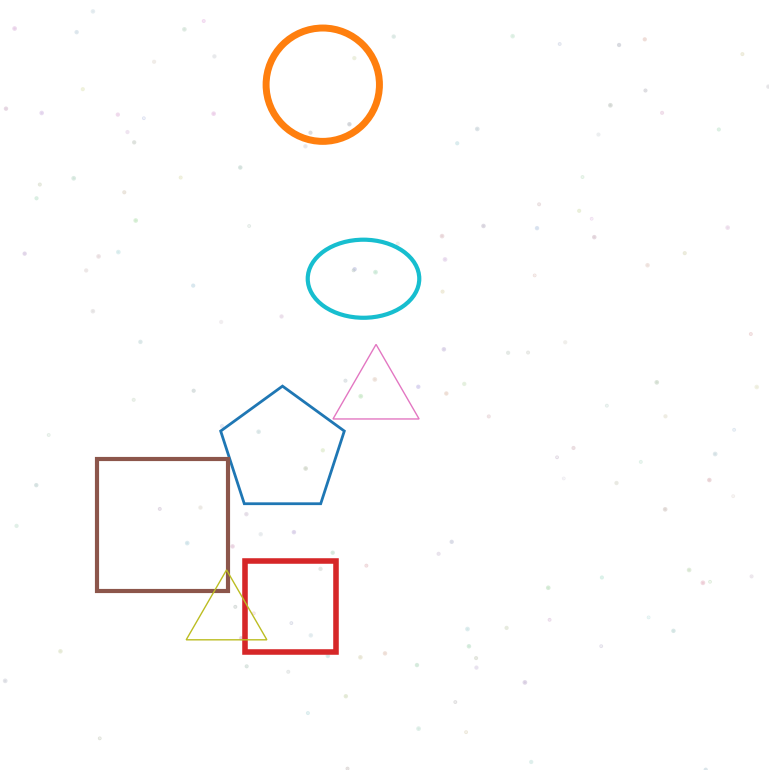[{"shape": "pentagon", "thickness": 1, "radius": 0.42, "center": [0.367, 0.414]}, {"shape": "circle", "thickness": 2.5, "radius": 0.37, "center": [0.419, 0.89]}, {"shape": "square", "thickness": 2, "radius": 0.3, "center": [0.377, 0.212]}, {"shape": "square", "thickness": 1.5, "radius": 0.43, "center": [0.211, 0.319]}, {"shape": "triangle", "thickness": 0.5, "radius": 0.32, "center": [0.488, 0.488]}, {"shape": "triangle", "thickness": 0.5, "radius": 0.3, "center": [0.294, 0.199]}, {"shape": "oval", "thickness": 1.5, "radius": 0.36, "center": [0.472, 0.638]}]